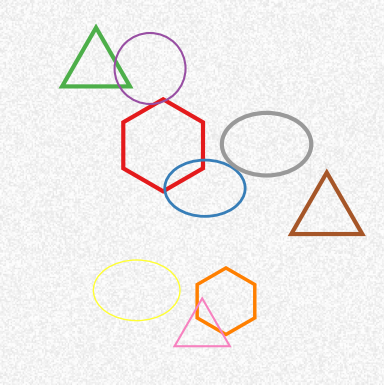[{"shape": "hexagon", "thickness": 3, "radius": 0.6, "center": [0.424, 0.623]}, {"shape": "oval", "thickness": 2, "radius": 0.52, "center": [0.532, 0.511]}, {"shape": "triangle", "thickness": 3, "radius": 0.51, "center": [0.249, 0.826]}, {"shape": "circle", "thickness": 1.5, "radius": 0.46, "center": [0.39, 0.822]}, {"shape": "hexagon", "thickness": 2.5, "radius": 0.43, "center": [0.587, 0.218]}, {"shape": "oval", "thickness": 1, "radius": 0.56, "center": [0.355, 0.246]}, {"shape": "triangle", "thickness": 3, "radius": 0.53, "center": [0.849, 0.445]}, {"shape": "triangle", "thickness": 1.5, "radius": 0.41, "center": [0.525, 0.142]}, {"shape": "oval", "thickness": 3, "radius": 0.58, "center": [0.692, 0.626]}]